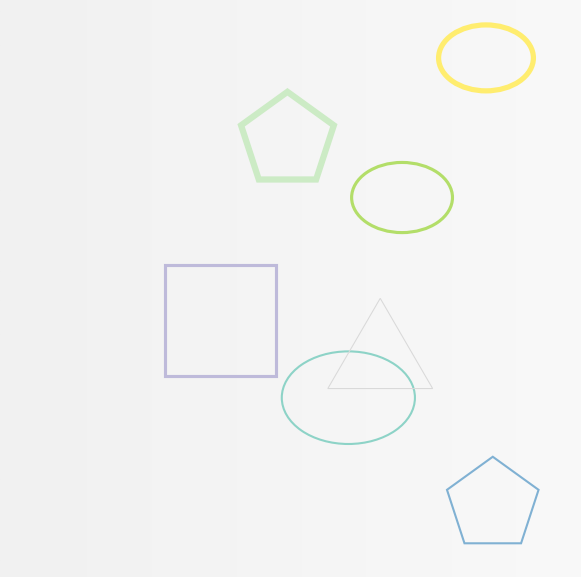[{"shape": "oval", "thickness": 1, "radius": 0.57, "center": [0.599, 0.31]}, {"shape": "square", "thickness": 1.5, "radius": 0.48, "center": [0.379, 0.444]}, {"shape": "pentagon", "thickness": 1, "radius": 0.41, "center": [0.848, 0.125]}, {"shape": "oval", "thickness": 1.5, "radius": 0.43, "center": [0.692, 0.657]}, {"shape": "triangle", "thickness": 0.5, "radius": 0.52, "center": [0.654, 0.378]}, {"shape": "pentagon", "thickness": 3, "radius": 0.42, "center": [0.495, 0.756]}, {"shape": "oval", "thickness": 2.5, "radius": 0.41, "center": [0.836, 0.899]}]